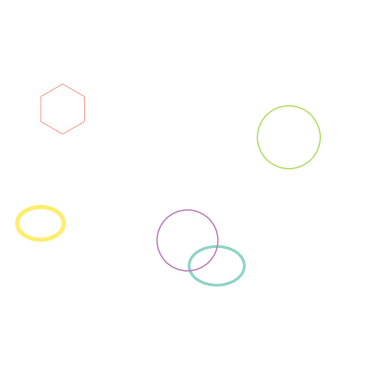[{"shape": "oval", "thickness": 2, "radius": 0.36, "center": [0.563, 0.31]}, {"shape": "hexagon", "thickness": 0.5, "radius": 0.33, "center": [0.163, 0.717]}, {"shape": "circle", "thickness": 1, "radius": 0.41, "center": [0.75, 0.644]}, {"shape": "circle", "thickness": 1, "radius": 0.4, "center": [0.487, 0.376]}, {"shape": "oval", "thickness": 3, "radius": 0.3, "center": [0.105, 0.42]}]